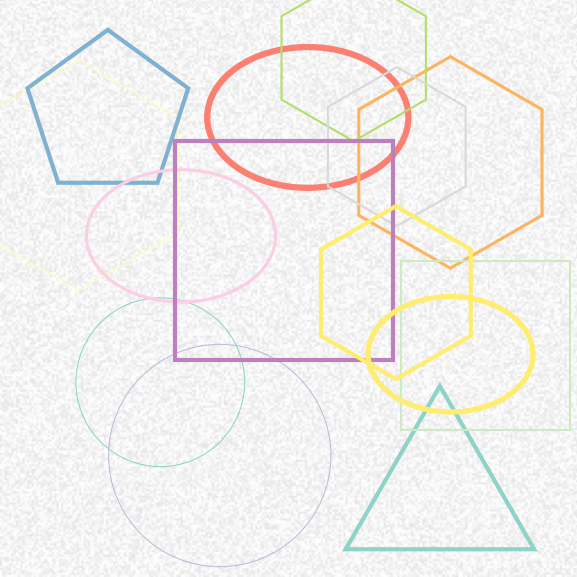[{"shape": "circle", "thickness": 0.5, "radius": 0.73, "center": [0.278, 0.337]}, {"shape": "triangle", "thickness": 2, "radius": 0.94, "center": [0.762, 0.142]}, {"shape": "hexagon", "thickness": 0.5, "radius": 0.99, "center": [0.136, 0.696]}, {"shape": "circle", "thickness": 0.5, "radius": 0.96, "center": [0.38, 0.21]}, {"shape": "oval", "thickness": 3, "radius": 0.87, "center": [0.533, 0.796]}, {"shape": "pentagon", "thickness": 2, "radius": 0.73, "center": [0.187, 0.801]}, {"shape": "hexagon", "thickness": 1.5, "radius": 0.92, "center": [0.78, 0.718]}, {"shape": "hexagon", "thickness": 1, "radius": 0.72, "center": [0.612, 0.899]}, {"shape": "oval", "thickness": 1.5, "radius": 0.82, "center": [0.313, 0.591]}, {"shape": "hexagon", "thickness": 1, "radius": 0.69, "center": [0.687, 0.745]}, {"shape": "square", "thickness": 2, "radius": 0.95, "center": [0.492, 0.565]}, {"shape": "square", "thickness": 1, "radius": 0.73, "center": [0.841, 0.401]}, {"shape": "hexagon", "thickness": 2, "radius": 0.75, "center": [0.686, 0.492]}, {"shape": "oval", "thickness": 2.5, "radius": 0.71, "center": [0.78, 0.386]}]